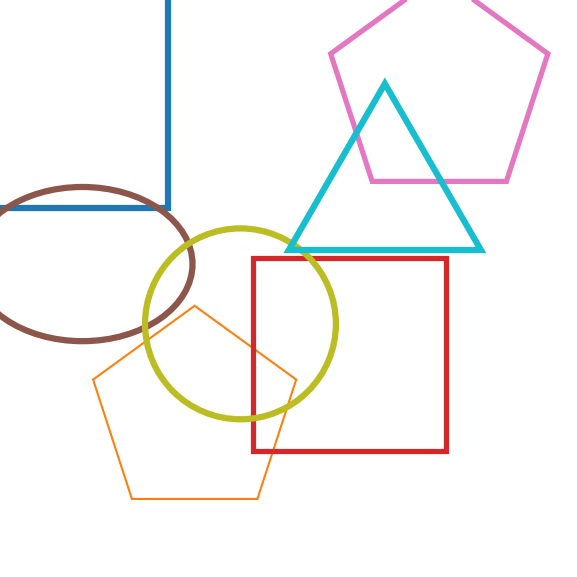[{"shape": "square", "thickness": 3, "radius": 0.92, "center": [0.106, 0.823]}, {"shape": "pentagon", "thickness": 1, "radius": 0.92, "center": [0.337, 0.285]}, {"shape": "square", "thickness": 2.5, "radius": 0.84, "center": [0.605, 0.385]}, {"shape": "oval", "thickness": 3, "radius": 0.95, "center": [0.143, 0.542]}, {"shape": "pentagon", "thickness": 2.5, "radius": 0.99, "center": [0.761, 0.845]}, {"shape": "circle", "thickness": 3, "radius": 0.83, "center": [0.416, 0.438]}, {"shape": "triangle", "thickness": 3, "radius": 0.96, "center": [0.666, 0.662]}]